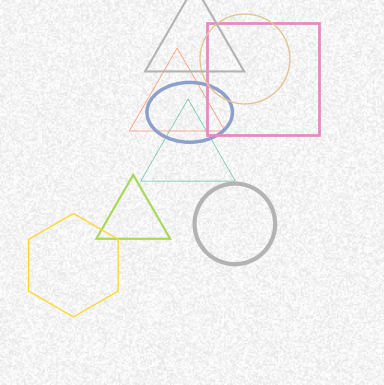[{"shape": "triangle", "thickness": 0.5, "radius": 0.71, "center": [0.488, 0.601]}, {"shape": "triangle", "thickness": 0.5, "radius": 0.72, "center": [0.46, 0.732]}, {"shape": "oval", "thickness": 2.5, "radius": 0.55, "center": [0.493, 0.708]}, {"shape": "square", "thickness": 2, "radius": 0.72, "center": [0.683, 0.795]}, {"shape": "triangle", "thickness": 1.5, "radius": 0.55, "center": [0.346, 0.435]}, {"shape": "hexagon", "thickness": 1, "radius": 0.67, "center": [0.191, 0.311]}, {"shape": "circle", "thickness": 1, "radius": 0.58, "center": [0.636, 0.847]}, {"shape": "triangle", "thickness": 1.5, "radius": 0.74, "center": [0.505, 0.889]}, {"shape": "circle", "thickness": 3, "radius": 0.52, "center": [0.61, 0.418]}]